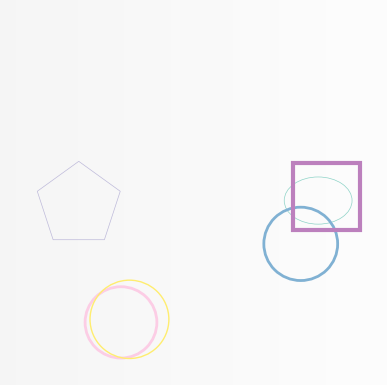[{"shape": "oval", "thickness": 0.5, "radius": 0.44, "center": [0.821, 0.479]}, {"shape": "pentagon", "thickness": 0.5, "radius": 0.56, "center": [0.203, 0.468]}, {"shape": "circle", "thickness": 2, "radius": 0.48, "center": [0.776, 0.367]}, {"shape": "circle", "thickness": 2, "radius": 0.46, "center": [0.312, 0.163]}, {"shape": "square", "thickness": 3, "radius": 0.43, "center": [0.843, 0.489]}, {"shape": "circle", "thickness": 1, "radius": 0.51, "center": [0.334, 0.171]}]